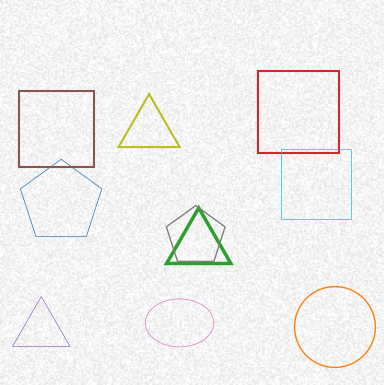[{"shape": "pentagon", "thickness": 0.5, "radius": 0.56, "center": [0.159, 0.475]}, {"shape": "circle", "thickness": 1, "radius": 0.52, "center": [0.87, 0.151]}, {"shape": "triangle", "thickness": 2.5, "radius": 0.48, "center": [0.516, 0.364]}, {"shape": "square", "thickness": 1.5, "radius": 0.53, "center": [0.775, 0.709]}, {"shape": "triangle", "thickness": 0.5, "radius": 0.43, "center": [0.107, 0.143]}, {"shape": "square", "thickness": 1.5, "radius": 0.49, "center": [0.146, 0.666]}, {"shape": "oval", "thickness": 0.5, "radius": 0.44, "center": [0.467, 0.161]}, {"shape": "pentagon", "thickness": 1, "radius": 0.4, "center": [0.508, 0.386]}, {"shape": "triangle", "thickness": 1.5, "radius": 0.46, "center": [0.387, 0.664]}, {"shape": "square", "thickness": 0.5, "radius": 0.45, "center": [0.82, 0.522]}]